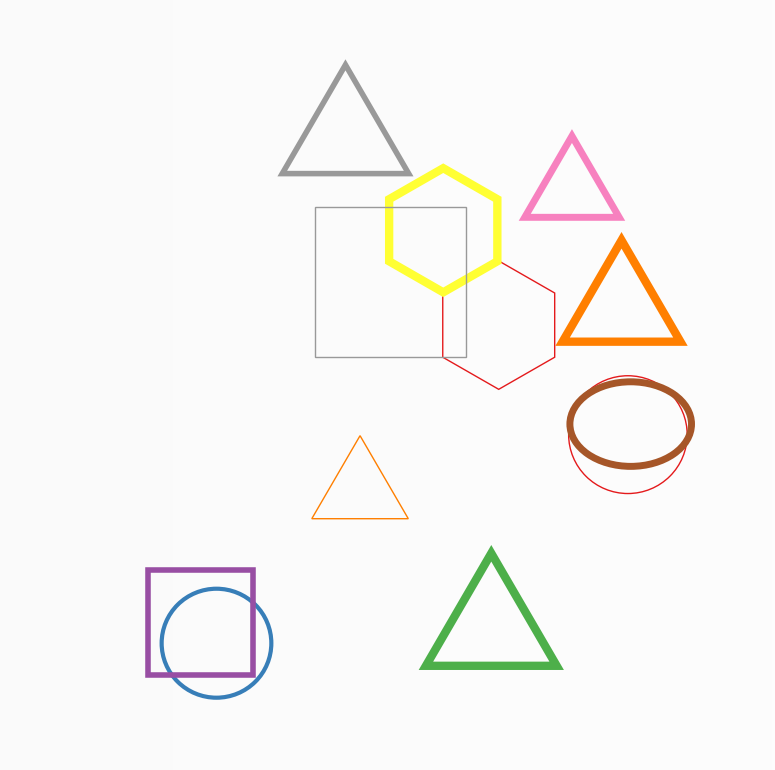[{"shape": "hexagon", "thickness": 0.5, "radius": 0.42, "center": [0.644, 0.578]}, {"shape": "circle", "thickness": 0.5, "radius": 0.38, "center": [0.81, 0.436]}, {"shape": "circle", "thickness": 1.5, "radius": 0.35, "center": [0.279, 0.165]}, {"shape": "triangle", "thickness": 3, "radius": 0.49, "center": [0.634, 0.184]}, {"shape": "square", "thickness": 2, "radius": 0.34, "center": [0.259, 0.192]}, {"shape": "triangle", "thickness": 0.5, "radius": 0.36, "center": [0.465, 0.362]}, {"shape": "triangle", "thickness": 3, "radius": 0.44, "center": [0.802, 0.6]}, {"shape": "hexagon", "thickness": 3, "radius": 0.4, "center": [0.572, 0.701]}, {"shape": "oval", "thickness": 2.5, "radius": 0.39, "center": [0.814, 0.449]}, {"shape": "triangle", "thickness": 2.5, "radius": 0.35, "center": [0.738, 0.753]}, {"shape": "square", "thickness": 0.5, "radius": 0.49, "center": [0.504, 0.633]}, {"shape": "triangle", "thickness": 2, "radius": 0.47, "center": [0.446, 0.822]}]